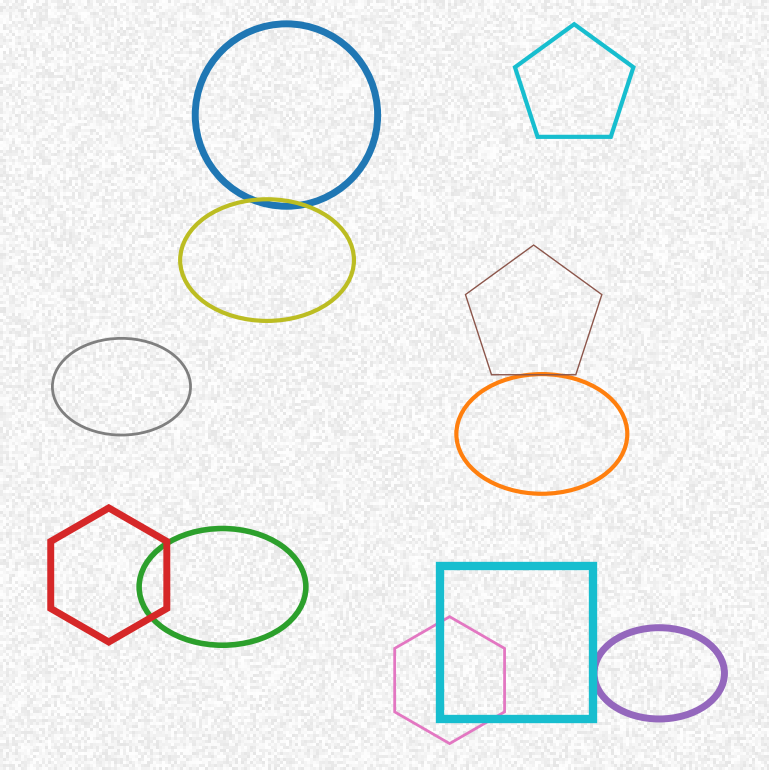[{"shape": "circle", "thickness": 2.5, "radius": 0.59, "center": [0.372, 0.851]}, {"shape": "oval", "thickness": 1.5, "radius": 0.56, "center": [0.704, 0.436]}, {"shape": "oval", "thickness": 2, "radius": 0.54, "center": [0.289, 0.238]}, {"shape": "hexagon", "thickness": 2.5, "radius": 0.44, "center": [0.141, 0.253]}, {"shape": "oval", "thickness": 2.5, "radius": 0.42, "center": [0.856, 0.126]}, {"shape": "pentagon", "thickness": 0.5, "radius": 0.47, "center": [0.693, 0.589]}, {"shape": "hexagon", "thickness": 1, "radius": 0.41, "center": [0.584, 0.117]}, {"shape": "oval", "thickness": 1, "radius": 0.45, "center": [0.158, 0.498]}, {"shape": "oval", "thickness": 1.5, "radius": 0.56, "center": [0.347, 0.662]}, {"shape": "pentagon", "thickness": 1.5, "radius": 0.4, "center": [0.746, 0.888]}, {"shape": "square", "thickness": 3, "radius": 0.5, "center": [0.671, 0.166]}]